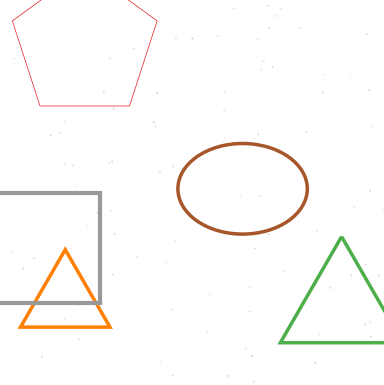[{"shape": "pentagon", "thickness": 0.5, "radius": 0.99, "center": [0.22, 0.885]}, {"shape": "triangle", "thickness": 2.5, "radius": 0.92, "center": [0.887, 0.202]}, {"shape": "triangle", "thickness": 2.5, "radius": 0.67, "center": [0.169, 0.217]}, {"shape": "oval", "thickness": 2.5, "radius": 0.84, "center": [0.63, 0.51]}, {"shape": "square", "thickness": 3, "radius": 0.71, "center": [0.117, 0.356]}]